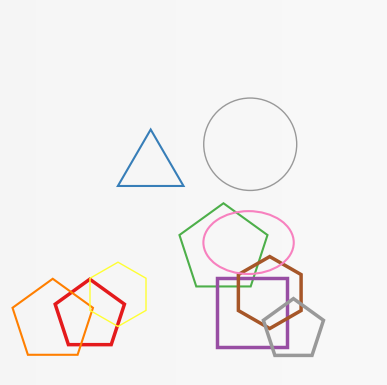[{"shape": "pentagon", "thickness": 2.5, "radius": 0.47, "center": [0.232, 0.181]}, {"shape": "triangle", "thickness": 1.5, "radius": 0.49, "center": [0.389, 0.566]}, {"shape": "pentagon", "thickness": 1.5, "radius": 0.6, "center": [0.577, 0.353]}, {"shape": "square", "thickness": 2.5, "radius": 0.45, "center": [0.65, 0.189]}, {"shape": "pentagon", "thickness": 1.5, "radius": 0.55, "center": [0.136, 0.167]}, {"shape": "hexagon", "thickness": 1, "radius": 0.42, "center": [0.305, 0.236]}, {"shape": "hexagon", "thickness": 2.5, "radius": 0.47, "center": [0.696, 0.24]}, {"shape": "oval", "thickness": 1.5, "radius": 0.58, "center": [0.641, 0.37]}, {"shape": "circle", "thickness": 1, "radius": 0.6, "center": [0.646, 0.625]}, {"shape": "pentagon", "thickness": 2.5, "radius": 0.41, "center": [0.757, 0.143]}]